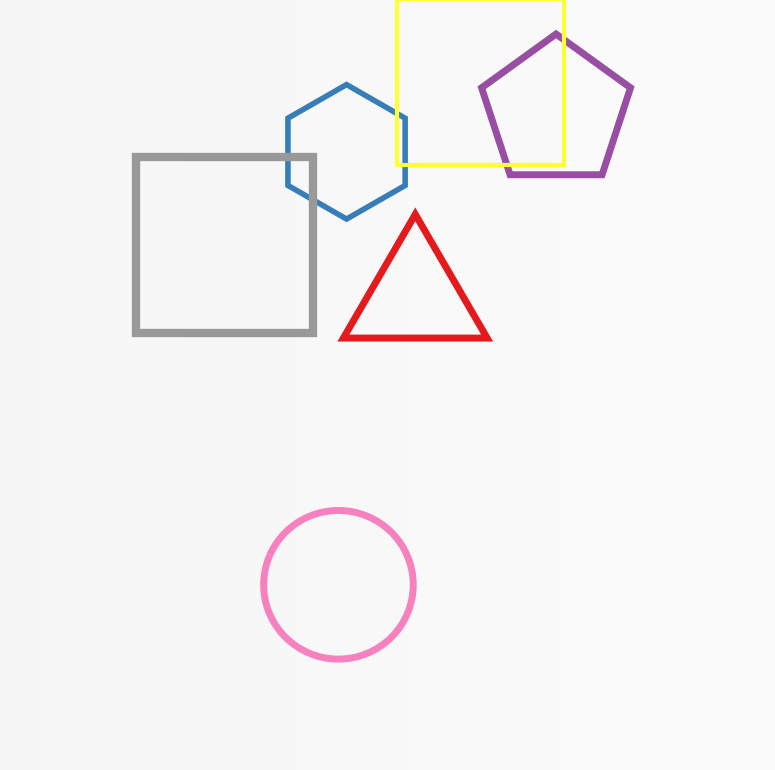[{"shape": "triangle", "thickness": 2.5, "radius": 0.54, "center": [0.536, 0.615]}, {"shape": "hexagon", "thickness": 2, "radius": 0.44, "center": [0.447, 0.803]}, {"shape": "pentagon", "thickness": 2.5, "radius": 0.51, "center": [0.718, 0.855]}, {"shape": "square", "thickness": 1.5, "radius": 0.54, "center": [0.62, 0.893]}, {"shape": "circle", "thickness": 2.5, "radius": 0.48, "center": [0.437, 0.241]}, {"shape": "square", "thickness": 3, "radius": 0.57, "center": [0.29, 0.682]}]